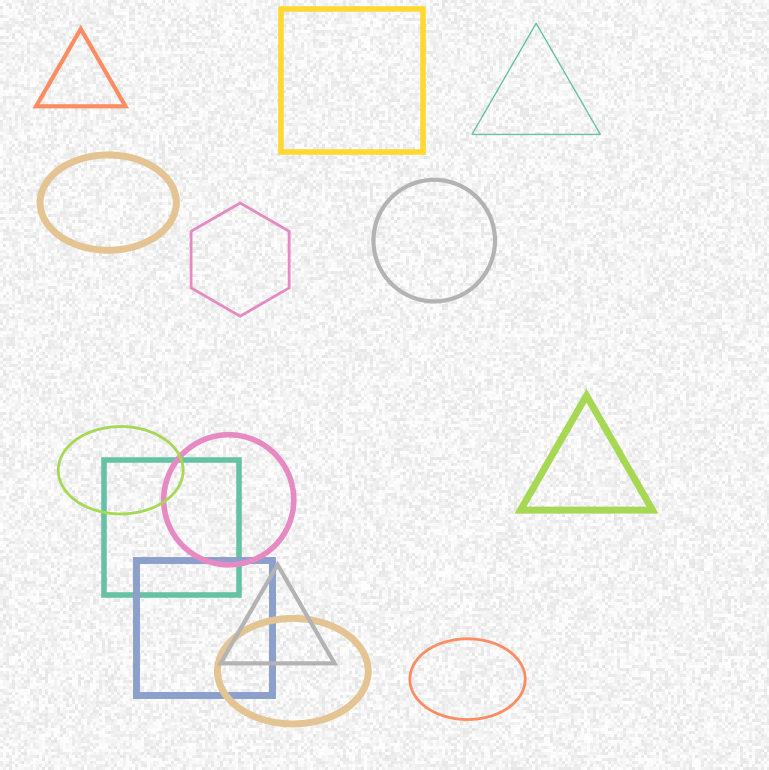[{"shape": "triangle", "thickness": 0.5, "radius": 0.48, "center": [0.696, 0.874]}, {"shape": "square", "thickness": 2, "radius": 0.44, "center": [0.222, 0.315]}, {"shape": "triangle", "thickness": 1.5, "radius": 0.34, "center": [0.105, 0.895]}, {"shape": "oval", "thickness": 1, "radius": 0.37, "center": [0.607, 0.118]}, {"shape": "square", "thickness": 2.5, "radius": 0.44, "center": [0.265, 0.185]}, {"shape": "hexagon", "thickness": 1, "radius": 0.37, "center": [0.312, 0.663]}, {"shape": "circle", "thickness": 2, "radius": 0.42, "center": [0.297, 0.351]}, {"shape": "triangle", "thickness": 2.5, "radius": 0.5, "center": [0.762, 0.387]}, {"shape": "oval", "thickness": 1, "radius": 0.41, "center": [0.157, 0.389]}, {"shape": "square", "thickness": 2, "radius": 0.46, "center": [0.457, 0.895]}, {"shape": "oval", "thickness": 2.5, "radius": 0.49, "center": [0.38, 0.128]}, {"shape": "oval", "thickness": 2.5, "radius": 0.44, "center": [0.141, 0.737]}, {"shape": "circle", "thickness": 1.5, "radius": 0.39, "center": [0.564, 0.688]}, {"shape": "triangle", "thickness": 1.5, "radius": 0.43, "center": [0.36, 0.181]}]